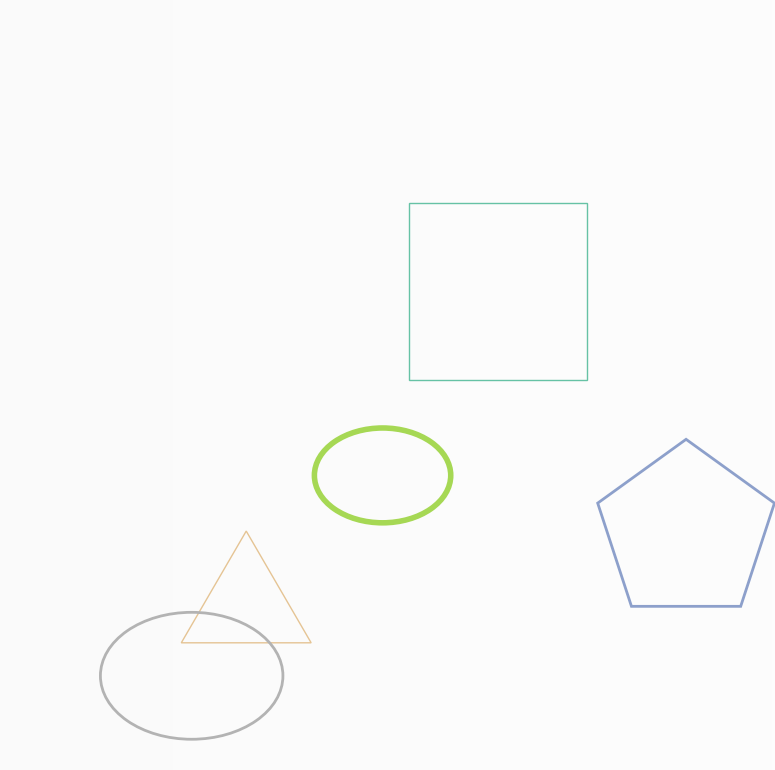[{"shape": "square", "thickness": 0.5, "radius": 0.58, "center": [0.642, 0.622]}, {"shape": "pentagon", "thickness": 1, "radius": 0.6, "center": [0.885, 0.31]}, {"shape": "oval", "thickness": 2, "radius": 0.44, "center": [0.494, 0.383]}, {"shape": "triangle", "thickness": 0.5, "radius": 0.48, "center": [0.318, 0.214]}, {"shape": "oval", "thickness": 1, "radius": 0.59, "center": [0.247, 0.122]}]